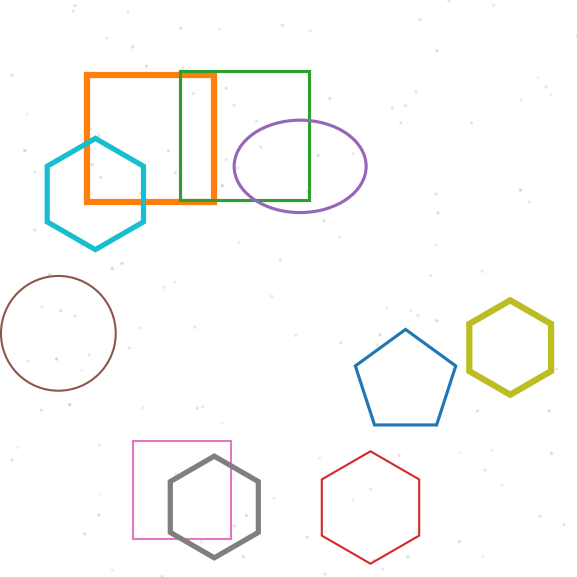[{"shape": "pentagon", "thickness": 1.5, "radius": 0.46, "center": [0.702, 0.337]}, {"shape": "square", "thickness": 3, "radius": 0.55, "center": [0.261, 0.76]}, {"shape": "square", "thickness": 1.5, "radius": 0.56, "center": [0.423, 0.765]}, {"shape": "hexagon", "thickness": 1, "radius": 0.49, "center": [0.642, 0.12]}, {"shape": "oval", "thickness": 1.5, "radius": 0.57, "center": [0.52, 0.711]}, {"shape": "circle", "thickness": 1, "radius": 0.5, "center": [0.101, 0.422]}, {"shape": "square", "thickness": 1, "radius": 0.42, "center": [0.316, 0.151]}, {"shape": "hexagon", "thickness": 2.5, "radius": 0.44, "center": [0.371, 0.121]}, {"shape": "hexagon", "thickness": 3, "radius": 0.41, "center": [0.883, 0.397]}, {"shape": "hexagon", "thickness": 2.5, "radius": 0.48, "center": [0.165, 0.663]}]